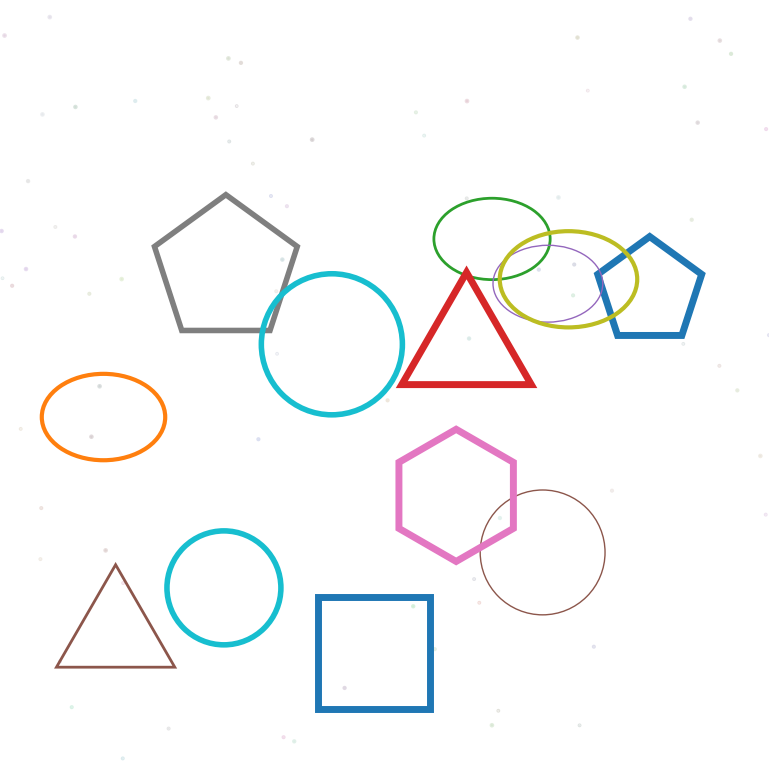[{"shape": "square", "thickness": 2.5, "radius": 0.36, "center": [0.485, 0.152]}, {"shape": "pentagon", "thickness": 2.5, "radius": 0.35, "center": [0.844, 0.622]}, {"shape": "oval", "thickness": 1.5, "radius": 0.4, "center": [0.134, 0.458]}, {"shape": "oval", "thickness": 1, "radius": 0.38, "center": [0.639, 0.69]}, {"shape": "triangle", "thickness": 2.5, "radius": 0.49, "center": [0.606, 0.549]}, {"shape": "oval", "thickness": 0.5, "radius": 0.36, "center": [0.712, 0.632]}, {"shape": "circle", "thickness": 0.5, "radius": 0.41, "center": [0.705, 0.283]}, {"shape": "triangle", "thickness": 1, "radius": 0.44, "center": [0.15, 0.178]}, {"shape": "hexagon", "thickness": 2.5, "radius": 0.43, "center": [0.592, 0.357]}, {"shape": "pentagon", "thickness": 2, "radius": 0.49, "center": [0.293, 0.65]}, {"shape": "oval", "thickness": 1.5, "radius": 0.45, "center": [0.738, 0.637]}, {"shape": "circle", "thickness": 2, "radius": 0.46, "center": [0.431, 0.553]}, {"shape": "circle", "thickness": 2, "radius": 0.37, "center": [0.291, 0.237]}]